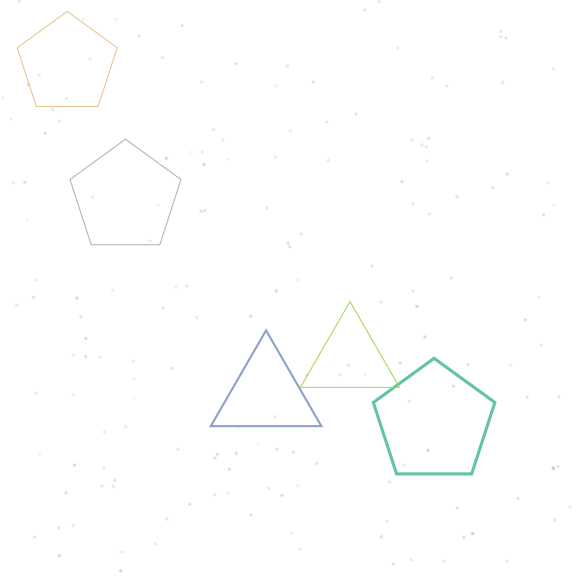[{"shape": "pentagon", "thickness": 1.5, "radius": 0.55, "center": [0.752, 0.268]}, {"shape": "triangle", "thickness": 1, "radius": 0.55, "center": [0.461, 0.316]}, {"shape": "triangle", "thickness": 0.5, "radius": 0.5, "center": [0.606, 0.378]}, {"shape": "pentagon", "thickness": 0.5, "radius": 0.46, "center": [0.116, 0.888]}, {"shape": "pentagon", "thickness": 0.5, "radius": 0.51, "center": [0.217, 0.657]}]